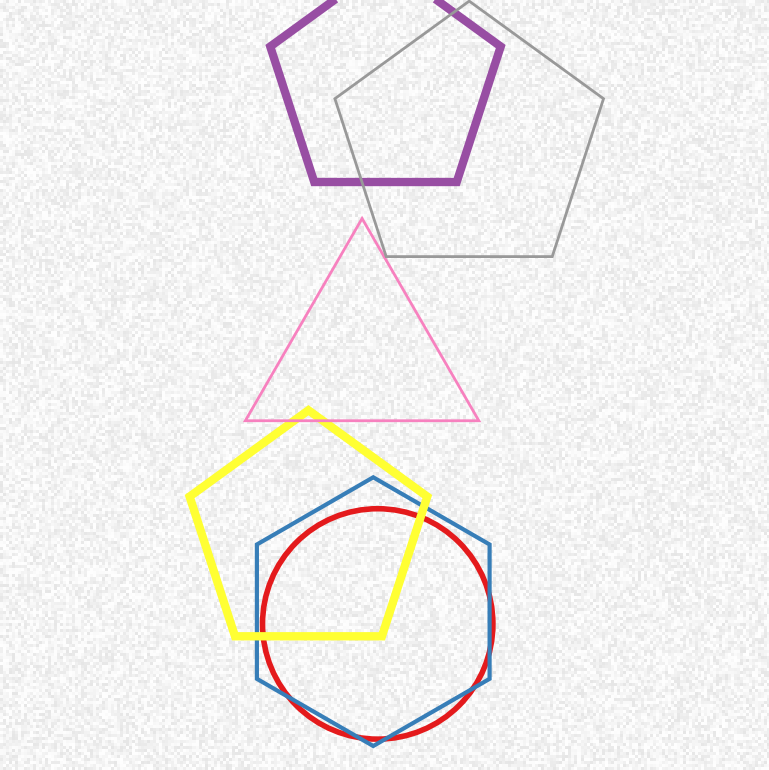[{"shape": "circle", "thickness": 2, "radius": 0.75, "center": [0.491, 0.19]}, {"shape": "hexagon", "thickness": 1.5, "radius": 0.87, "center": [0.485, 0.206]}, {"shape": "pentagon", "thickness": 3, "radius": 0.79, "center": [0.501, 0.891]}, {"shape": "pentagon", "thickness": 3, "radius": 0.81, "center": [0.401, 0.305]}, {"shape": "triangle", "thickness": 1, "radius": 0.88, "center": [0.47, 0.541]}, {"shape": "pentagon", "thickness": 1, "radius": 0.92, "center": [0.609, 0.815]}]